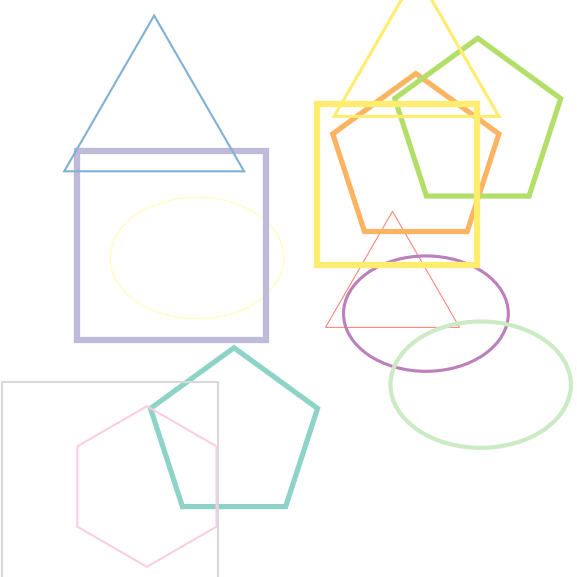[{"shape": "pentagon", "thickness": 2.5, "radius": 0.76, "center": [0.405, 0.245]}, {"shape": "oval", "thickness": 0.5, "radius": 0.75, "center": [0.341, 0.552]}, {"shape": "square", "thickness": 3, "radius": 0.82, "center": [0.297, 0.574]}, {"shape": "triangle", "thickness": 0.5, "radius": 0.67, "center": [0.68, 0.499]}, {"shape": "triangle", "thickness": 1, "radius": 0.9, "center": [0.267, 0.792]}, {"shape": "pentagon", "thickness": 2.5, "radius": 0.76, "center": [0.72, 0.721]}, {"shape": "pentagon", "thickness": 2.5, "radius": 0.76, "center": [0.827, 0.782]}, {"shape": "hexagon", "thickness": 1, "radius": 0.7, "center": [0.254, 0.157]}, {"shape": "square", "thickness": 1, "radius": 0.94, "center": [0.19, 0.149]}, {"shape": "oval", "thickness": 1.5, "radius": 0.71, "center": [0.738, 0.456]}, {"shape": "oval", "thickness": 2, "radius": 0.78, "center": [0.832, 0.333]}, {"shape": "square", "thickness": 3, "radius": 0.69, "center": [0.687, 0.68]}, {"shape": "triangle", "thickness": 1.5, "radius": 0.82, "center": [0.721, 0.88]}]